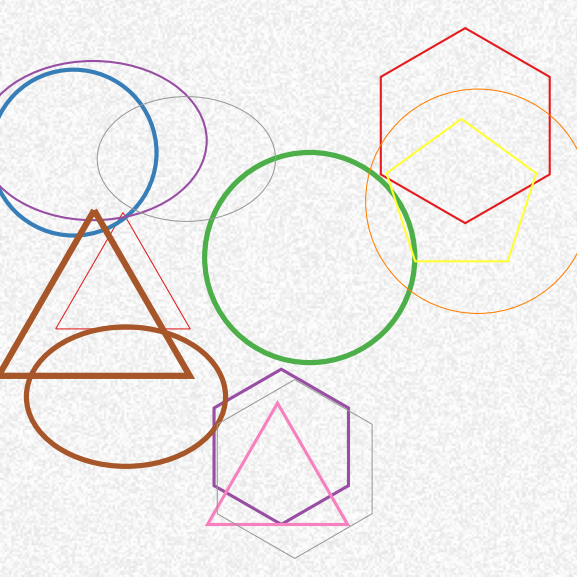[{"shape": "triangle", "thickness": 0.5, "radius": 0.67, "center": [0.213, 0.497]}, {"shape": "hexagon", "thickness": 1, "radius": 0.84, "center": [0.806, 0.782]}, {"shape": "circle", "thickness": 2, "radius": 0.72, "center": [0.127, 0.735]}, {"shape": "circle", "thickness": 2.5, "radius": 0.91, "center": [0.536, 0.553]}, {"shape": "oval", "thickness": 1, "radius": 0.98, "center": [0.161, 0.756]}, {"shape": "hexagon", "thickness": 1.5, "radius": 0.67, "center": [0.487, 0.225]}, {"shape": "circle", "thickness": 0.5, "radius": 0.97, "center": [0.827, 0.651]}, {"shape": "pentagon", "thickness": 1, "radius": 0.68, "center": [0.799, 0.657]}, {"shape": "oval", "thickness": 2.5, "radius": 0.86, "center": [0.218, 0.312]}, {"shape": "triangle", "thickness": 3, "radius": 0.96, "center": [0.163, 0.444]}, {"shape": "triangle", "thickness": 1.5, "radius": 0.7, "center": [0.481, 0.161]}, {"shape": "oval", "thickness": 0.5, "radius": 0.77, "center": [0.323, 0.724]}, {"shape": "hexagon", "thickness": 0.5, "radius": 0.77, "center": [0.51, 0.187]}]